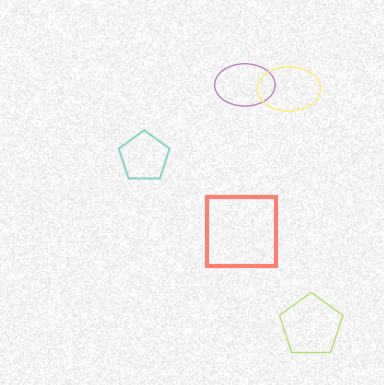[{"shape": "pentagon", "thickness": 1.5, "radius": 0.35, "center": [0.375, 0.593]}, {"shape": "square", "thickness": 3, "radius": 0.45, "center": [0.627, 0.398]}, {"shape": "pentagon", "thickness": 1, "radius": 0.43, "center": [0.808, 0.154]}, {"shape": "oval", "thickness": 1, "radius": 0.39, "center": [0.636, 0.779]}, {"shape": "oval", "thickness": 1, "radius": 0.41, "center": [0.75, 0.769]}]